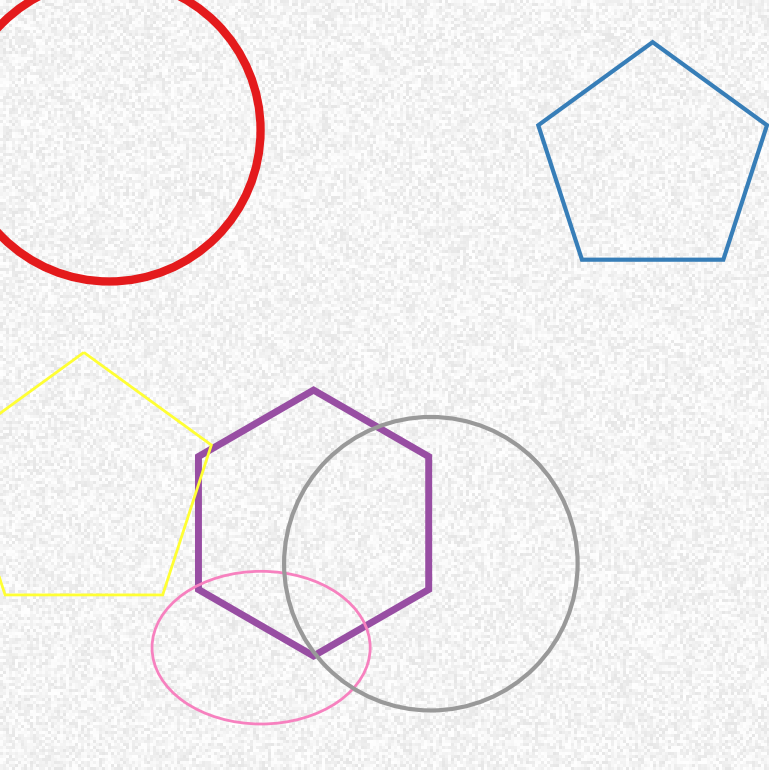[{"shape": "circle", "thickness": 3, "radius": 0.98, "center": [0.142, 0.831]}, {"shape": "pentagon", "thickness": 1.5, "radius": 0.78, "center": [0.848, 0.789]}, {"shape": "hexagon", "thickness": 2.5, "radius": 0.86, "center": [0.407, 0.321]}, {"shape": "pentagon", "thickness": 1, "radius": 0.87, "center": [0.109, 0.368]}, {"shape": "oval", "thickness": 1, "radius": 0.71, "center": [0.339, 0.159]}, {"shape": "circle", "thickness": 1.5, "radius": 0.95, "center": [0.56, 0.268]}]